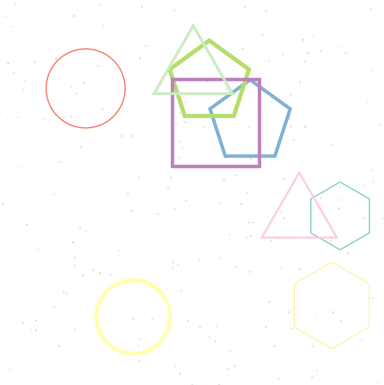[{"shape": "hexagon", "thickness": 1, "radius": 0.44, "center": [0.883, 0.439]}, {"shape": "circle", "thickness": 3, "radius": 0.48, "center": [0.346, 0.177]}, {"shape": "circle", "thickness": 1, "radius": 0.51, "center": [0.222, 0.77]}, {"shape": "pentagon", "thickness": 2.5, "radius": 0.55, "center": [0.65, 0.683]}, {"shape": "pentagon", "thickness": 3, "radius": 0.54, "center": [0.544, 0.786]}, {"shape": "triangle", "thickness": 1.5, "radius": 0.56, "center": [0.777, 0.439]}, {"shape": "square", "thickness": 2.5, "radius": 0.57, "center": [0.56, 0.682]}, {"shape": "triangle", "thickness": 2, "radius": 0.59, "center": [0.502, 0.816]}, {"shape": "hexagon", "thickness": 0.5, "radius": 0.56, "center": [0.862, 0.207]}]